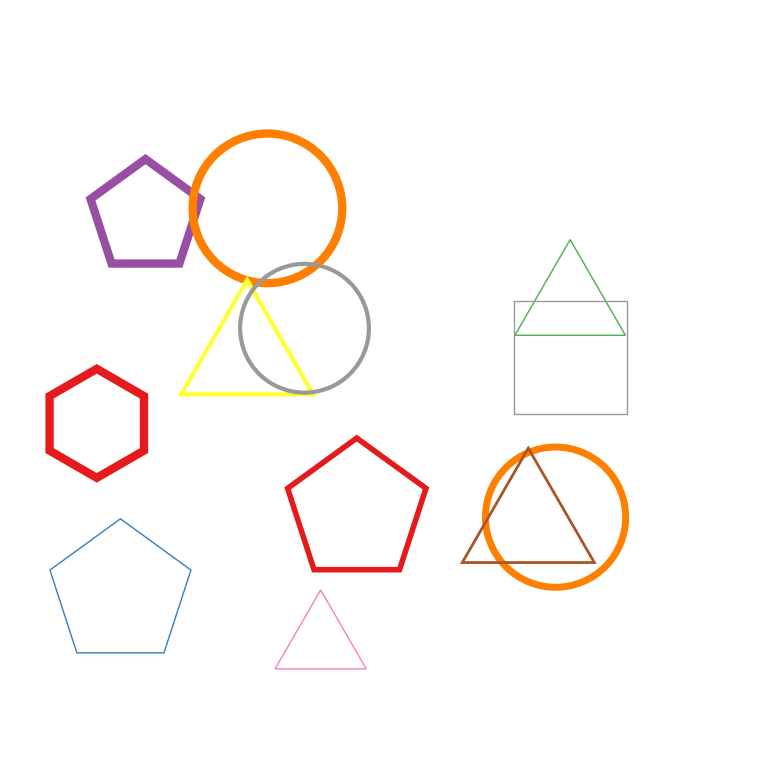[{"shape": "hexagon", "thickness": 3, "radius": 0.35, "center": [0.126, 0.45]}, {"shape": "pentagon", "thickness": 2, "radius": 0.47, "center": [0.463, 0.337]}, {"shape": "pentagon", "thickness": 0.5, "radius": 0.48, "center": [0.156, 0.23]}, {"shape": "triangle", "thickness": 0.5, "radius": 0.41, "center": [0.74, 0.606]}, {"shape": "pentagon", "thickness": 3, "radius": 0.37, "center": [0.189, 0.718]}, {"shape": "circle", "thickness": 3, "radius": 0.49, "center": [0.347, 0.729]}, {"shape": "circle", "thickness": 2.5, "radius": 0.46, "center": [0.722, 0.328]}, {"shape": "triangle", "thickness": 1.5, "radius": 0.49, "center": [0.321, 0.537]}, {"shape": "triangle", "thickness": 1, "radius": 0.5, "center": [0.686, 0.319]}, {"shape": "triangle", "thickness": 0.5, "radius": 0.34, "center": [0.416, 0.165]}, {"shape": "circle", "thickness": 1.5, "radius": 0.42, "center": [0.395, 0.574]}, {"shape": "square", "thickness": 0.5, "radius": 0.36, "center": [0.741, 0.535]}]